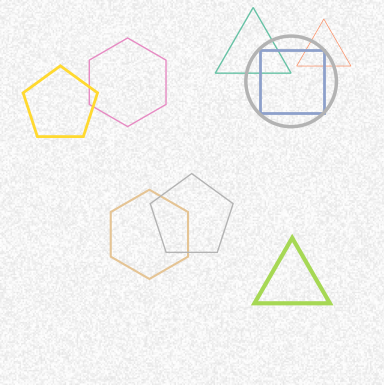[{"shape": "triangle", "thickness": 1, "radius": 0.57, "center": [0.658, 0.867]}, {"shape": "triangle", "thickness": 0.5, "radius": 0.41, "center": [0.841, 0.869]}, {"shape": "square", "thickness": 2, "radius": 0.41, "center": [0.759, 0.788]}, {"shape": "hexagon", "thickness": 1, "radius": 0.58, "center": [0.332, 0.786]}, {"shape": "triangle", "thickness": 3, "radius": 0.57, "center": [0.759, 0.269]}, {"shape": "pentagon", "thickness": 2, "radius": 0.51, "center": [0.157, 0.727]}, {"shape": "hexagon", "thickness": 1.5, "radius": 0.58, "center": [0.388, 0.391]}, {"shape": "pentagon", "thickness": 1, "radius": 0.57, "center": [0.498, 0.436]}, {"shape": "circle", "thickness": 2.5, "radius": 0.59, "center": [0.756, 0.789]}]